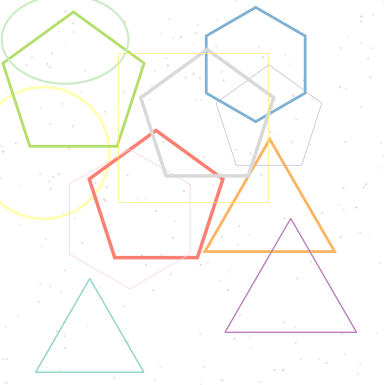[{"shape": "triangle", "thickness": 1, "radius": 0.81, "center": [0.233, 0.114]}, {"shape": "circle", "thickness": 2, "radius": 0.86, "center": [0.113, 0.603]}, {"shape": "pentagon", "thickness": 0.5, "radius": 0.72, "center": [0.699, 0.688]}, {"shape": "pentagon", "thickness": 2.5, "radius": 0.91, "center": [0.405, 0.479]}, {"shape": "hexagon", "thickness": 2, "radius": 0.74, "center": [0.664, 0.832]}, {"shape": "triangle", "thickness": 2, "radius": 0.97, "center": [0.701, 0.444]}, {"shape": "pentagon", "thickness": 2, "radius": 0.96, "center": [0.191, 0.776]}, {"shape": "hexagon", "thickness": 0.5, "radius": 0.91, "center": [0.337, 0.431]}, {"shape": "pentagon", "thickness": 2.5, "radius": 0.91, "center": [0.538, 0.69]}, {"shape": "triangle", "thickness": 1, "radius": 0.99, "center": [0.755, 0.235]}, {"shape": "oval", "thickness": 1.5, "radius": 0.82, "center": [0.169, 0.898]}, {"shape": "square", "thickness": 0.5, "radius": 0.97, "center": [0.501, 0.668]}]